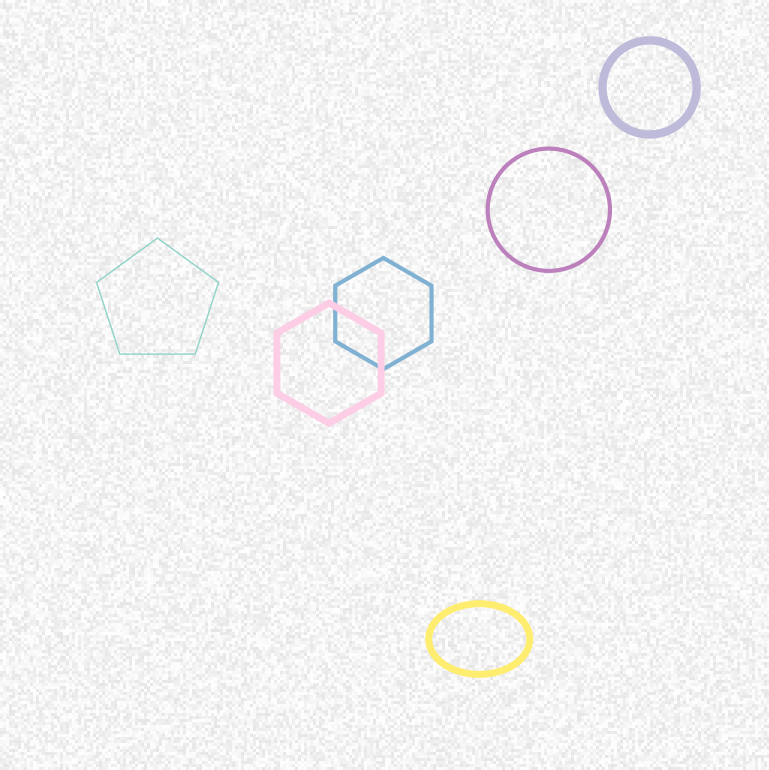[{"shape": "pentagon", "thickness": 0.5, "radius": 0.42, "center": [0.205, 0.608]}, {"shape": "circle", "thickness": 3, "radius": 0.31, "center": [0.844, 0.886]}, {"shape": "hexagon", "thickness": 1.5, "radius": 0.36, "center": [0.498, 0.593]}, {"shape": "hexagon", "thickness": 2.5, "radius": 0.39, "center": [0.427, 0.528]}, {"shape": "circle", "thickness": 1.5, "radius": 0.4, "center": [0.713, 0.728]}, {"shape": "oval", "thickness": 2.5, "radius": 0.33, "center": [0.622, 0.17]}]